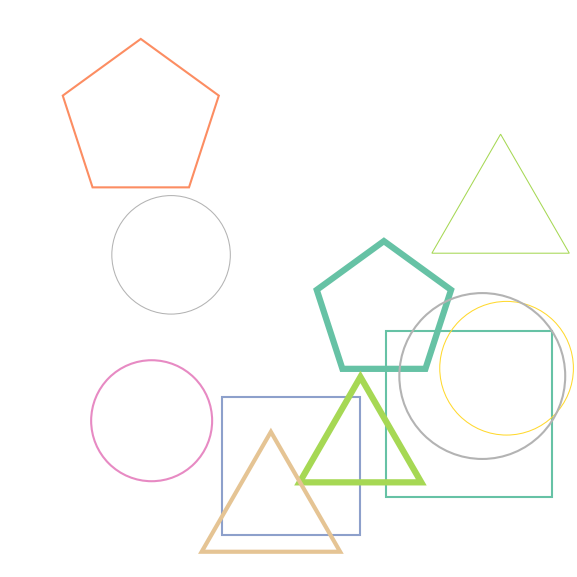[{"shape": "square", "thickness": 1, "radius": 0.72, "center": [0.812, 0.282]}, {"shape": "pentagon", "thickness": 3, "radius": 0.61, "center": [0.665, 0.459]}, {"shape": "pentagon", "thickness": 1, "radius": 0.71, "center": [0.244, 0.79]}, {"shape": "square", "thickness": 1, "radius": 0.6, "center": [0.505, 0.192]}, {"shape": "circle", "thickness": 1, "radius": 0.52, "center": [0.263, 0.271]}, {"shape": "triangle", "thickness": 0.5, "radius": 0.69, "center": [0.867, 0.629]}, {"shape": "triangle", "thickness": 3, "radius": 0.61, "center": [0.624, 0.225]}, {"shape": "circle", "thickness": 0.5, "radius": 0.58, "center": [0.877, 0.362]}, {"shape": "triangle", "thickness": 2, "radius": 0.69, "center": [0.469, 0.113]}, {"shape": "circle", "thickness": 0.5, "radius": 0.51, "center": [0.296, 0.558]}, {"shape": "circle", "thickness": 1, "radius": 0.72, "center": [0.835, 0.348]}]